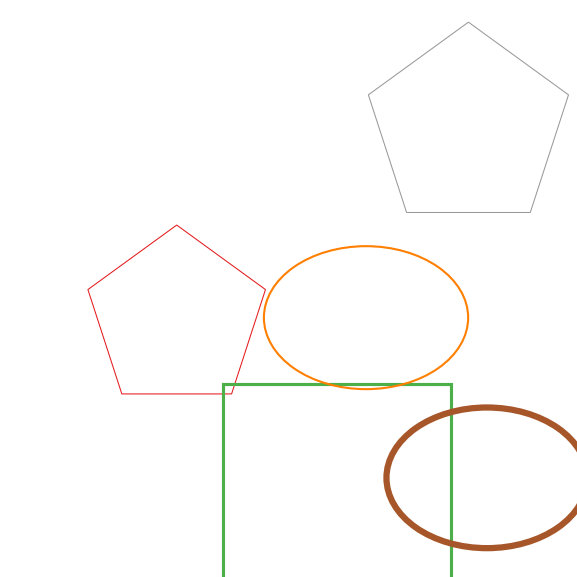[{"shape": "pentagon", "thickness": 0.5, "radius": 0.81, "center": [0.306, 0.448]}, {"shape": "square", "thickness": 1.5, "radius": 0.99, "center": [0.583, 0.138]}, {"shape": "oval", "thickness": 1, "radius": 0.88, "center": [0.634, 0.449]}, {"shape": "oval", "thickness": 3, "radius": 0.87, "center": [0.843, 0.172]}, {"shape": "pentagon", "thickness": 0.5, "radius": 0.91, "center": [0.811, 0.779]}]